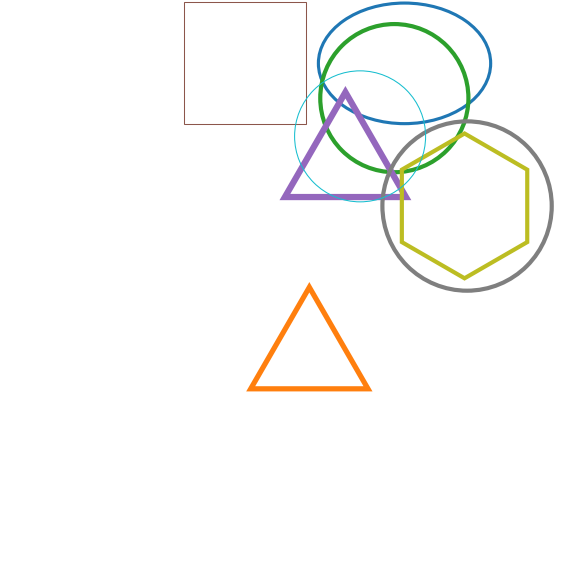[{"shape": "oval", "thickness": 1.5, "radius": 0.75, "center": [0.7, 0.889]}, {"shape": "triangle", "thickness": 2.5, "radius": 0.59, "center": [0.536, 0.384]}, {"shape": "circle", "thickness": 2, "radius": 0.64, "center": [0.683, 0.829]}, {"shape": "triangle", "thickness": 3, "radius": 0.6, "center": [0.598, 0.718]}, {"shape": "square", "thickness": 0.5, "radius": 0.53, "center": [0.425, 0.89]}, {"shape": "circle", "thickness": 2, "radius": 0.73, "center": [0.809, 0.642]}, {"shape": "hexagon", "thickness": 2, "radius": 0.63, "center": [0.804, 0.643]}, {"shape": "circle", "thickness": 0.5, "radius": 0.57, "center": [0.624, 0.763]}]